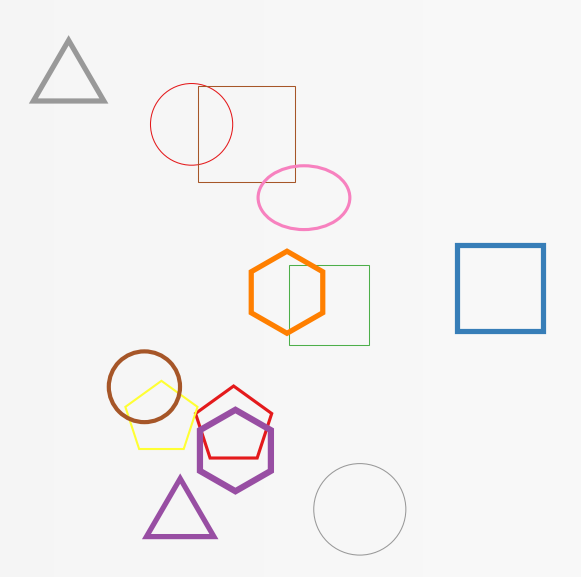[{"shape": "circle", "thickness": 0.5, "radius": 0.35, "center": [0.33, 0.784]}, {"shape": "pentagon", "thickness": 1.5, "radius": 0.34, "center": [0.402, 0.262]}, {"shape": "square", "thickness": 2.5, "radius": 0.37, "center": [0.86, 0.501]}, {"shape": "square", "thickness": 0.5, "radius": 0.34, "center": [0.566, 0.471]}, {"shape": "triangle", "thickness": 2.5, "radius": 0.33, "center": [0.31, 0.103]}, {"shape": "hexagon", "thickness": 3, "radius": 0.35, "center": [0.405, 0.219]}, {"shape": "hexagon", "thickness": 2.5, "radius": 0.36, "center": [0.494, 0.493]}, {"shape": "pentagon", "thickness": 1, "radius": 0.33, "center": [0.278, 0.274]}, {"shape": "circle", "thickness": 2, "radius": 0.31, "center": [0.248, 0.329]}, {"shape": "square", "thickness": 0.5, "radius": 0.42, "center": [0.424, 0.767]}, {"shape": "oval", "thickness": 1.5, "radius": 0.39, "center": [0.523, 0.657]}, {"shape": "triangle", "thickness": 2.5, "radius": 0.35, "center": [0.118, 0.859]}, {"shape": "circle", "thickness": 0.5, "radius": 0.4, "center": [0.619, 0.117]}]